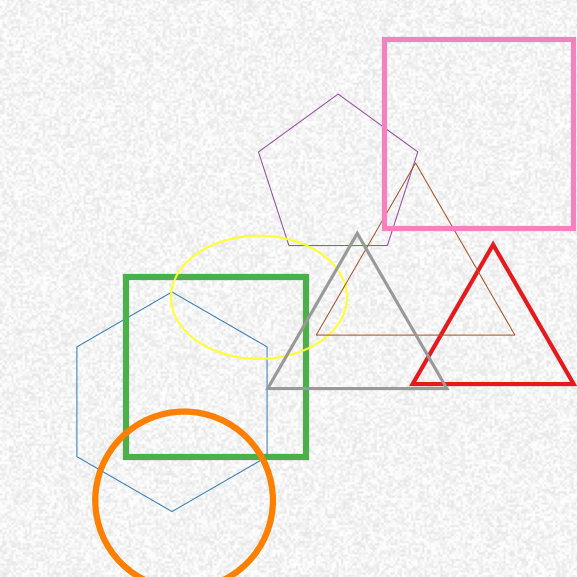[{"shape": "triangle", "thickness": 2, "radius": 0.8, "center": [0.854, 0.415]}, {"shape": "hexagon", "thickness": 0.5, "radius": 0.95, "center": [0.298, 0.303]}, {"shape": "square", "thickness": 3, "radius": 0.78, "center": [0.374, 0.364]}, {"shape": "pentagon", "thickness": 0.5, "radius": 0.73, "center": [0.586, 0.691]}, {"shape": "circle", "thickness": 3, "radius": 0.77, "center": [0.319, 0.133]}, {"shape": "oval", "thickness": 1, "radius": 0.76, "center": [0.448, 0.484]}, {"shape": "triangle", "thickness": 0.5, "radius": 0.99, "center": [0.72, 0.518]}, {"shape": "square", "thickness": 2.5, "radius": 0.82, "center": [0.829, 0.768]}, {"shape": "triangle", "thickness": 1.5, "radius": 0.9, "center": [0.619, 0.416]}]